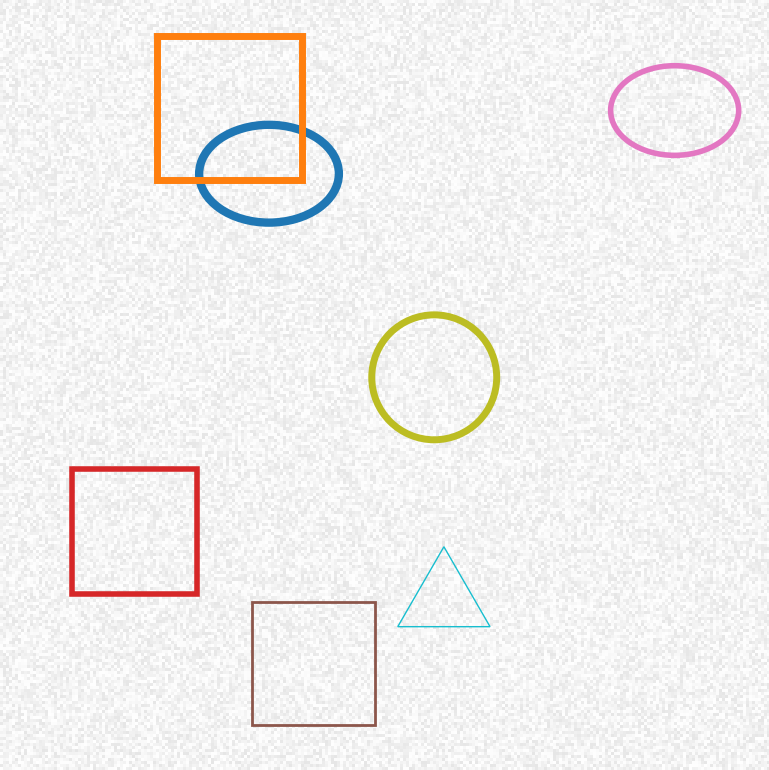[{"shape": "oval", "thickness": 3, "radius": 0.45, "center": [0.349, 0.774]}, {"shape": "square", "thickness": 2.5, "radius": 0.47, "center": [0.298, 0.859]}, {"shape": "square", "thickness": 2, "radius": 0.41, "center": [0.175, 0.309]}, {"shape": "square", "thickness": 1, "radius": 0.4, "center": [0.407, 0.138]}, {"shape": "oval", "thickness": 2, "radius": 0.42, "center": [0.876, 0.856]}, {"shape": "circle", "thickness": 2.5, "radius": 0.41, "center": [0.564, 0.51]}, {"shape": "triangle", "thickness": 0.5, "radius": 0.35, "center": [0.576, 0.221]}]